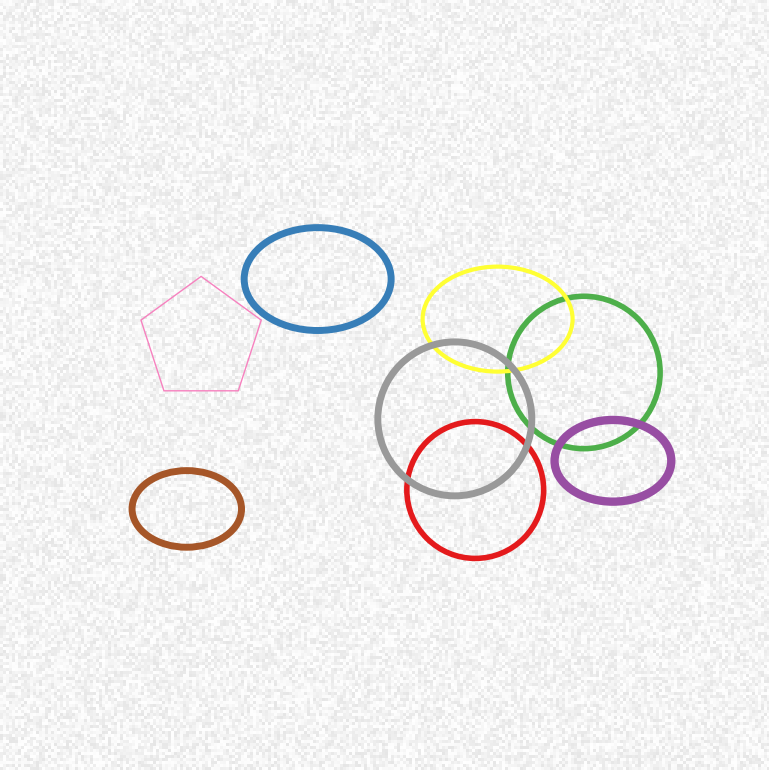[{"shape": "circle", "thickness": 2, "radius": 0.44, "center": [0.617, 0.364]}, {"shape": "oval", "thickness": 2.5, "radius": 0.48, "center": [0.413, 0.638]}, {"shape": "circle", "thickness": 2, "radius": 0.49, "center": [0.758, 0.516]}, {"shape": "oval", "thickness": 3, "radius": 0.38, "center": [0.796, 0.402]}, {"shape": "oval", "thickness": 1.5, "radius": 0.49, "center": [0.646, 0.586]}, {"shape": "oval", "thickness": 2.5, "radius": 0.36, "center": [0.243, 0.339]}, {"shape": "pentagon", "thickness": 0.5, "radius": 0.41, "center": [0.261, 0.559]}, {"shape": "circle", "thickness": 2.5, "radius": 0.5, "center": [0.591, 0.456]}]